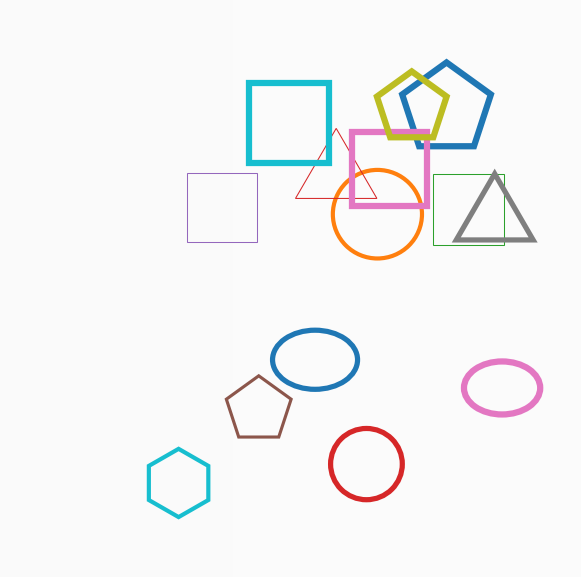[{"shape": "oval", "thickness": 2.5, "radius": 0.37, "center": [0.542, 0.376]}, {"shape": "pentagon", "thickness": 3, "radius": 0.4, "center": [0.768, 0.811]}, {"shape": "circle", "thickness": 2, "radius": 0.38, "center": [0.649, 0.628]}, {"shape": "square", "thickness": 0.5, "radius": 0.31, "center": [0.806, 0.636]}, {"shape": "circle", "thickness": 2.5, "radius": 0.31, "center": [0.63, 0.196]}, {"shape": "triangle", "thickness": 0.5, "radius": 0.4, "center": [0.578, 0.696]}, {"shape": "square", "thickness": 0.5, "radius": 0.3, "center": [0.382, 0.639]}, {"shape": "pentagon", "thickness": 1.5, "radius": 0.29, "center": [0.445, 0.29]}, {"shape": "square", "thickness": 3, "radius": 0.32, "center": [0.67, 0.707]}, {"shape": "oval", "thickness": 3, "radius": 0.33, "center": [0.864, 0.327]}, {"shape": "triangle", "thickness": 2.5, "radius": 0.38, "center": [0.851, 0.622]}, {"shape": "pentagon", "thickness": 3, "radius": 0.32, "center": [0.708, 0.812]}, {"shape": "square", "thickness": 3, "radius": 0.35, "center": [0.497, 0.786]}, {"shape": "hexagon", "thickness": 2, "radius": 0.3, "center": [0.307, 0.163]}]